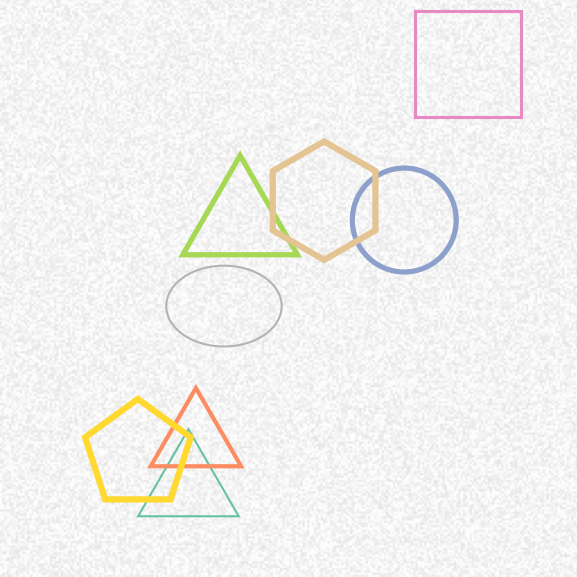[{"shape": "triangle", "thickness": 1, "radius": 0.5, "center": [0.326, 0.155]}, {"shape": "triangle", "thickness": 2, "radius": 0.45, "center": [0.339, 0.237]}, {"shape": "circle", "thickness": 2.5, "radius": 0.45, "center": [0.7, 0.618]}, {"shape": "square", "thickness": 1.5, "radius": 0.46, "center": [0.81, 0.889]}, {"shape": "triangle", "thickness": 2.5, "radius": 0.57, "center": [0.416, 0.615]}, {"shape": "pentagon", "thickness": 3, "radius": 0.48, "center": [0.239, 0.212]}, {"shape": "hexagon", "thickness": 3, "radius": 0.51, "center": [0.561, 0.652]}, {"shape": "oval", "thickness": 1, "radius": 0.5, "center": [0.388, 0.469]}]